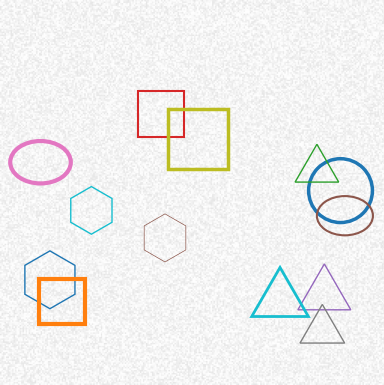[{"shape": "circle", "thickness": 2.5, "radius": 0.41, "center": [0.884, 0.505]}, {"shape": "hexagon", "thickness": 1, "radius": 0.38, "center": [0.13, 0.273]}, {"shape": "square", "thickness": 3, "radius": 0.3, "center": [0.161, 0.217]}, {"shape": "triangle", "thickness": 1, "radius": 0.33, "center": [0.823, 0.56]}, {"shape": "square", "thickness": 1.5, "radius": 0.3, "center": [0.417, 0.704]}, {"shape": "triangle", "thickness": 1, "radius": 0.4, "center": [0.842, 0.235]}, {"shape": "hexagon", "thickness": 0.5, "radius": 0.31, "center": [0.429, 0.382]}, {"shape": "oval", "thickness": 1.5, "radius": 0.36, "center": [0.896, 0.44]}, {"shape": "oval", "thickness": 3, "radius": 0.39, "center": [0.105, 0.579]}, {"shape": "triangle", "thickness": 1, "radius": 0.33, "center": [0.837, 0.142]}, {"shape": "square", "thickness": 2.5, "radius": 0.39, "center": [0.514, 0.638]}, {"shape": "hexagon", "thickness": 1, "radius": 0.31, "center": [0.237, 0.454]}, {"shape": "triangle", "thickness": 2, "radius": 0.42, "center": [0.727, 0.22]}]